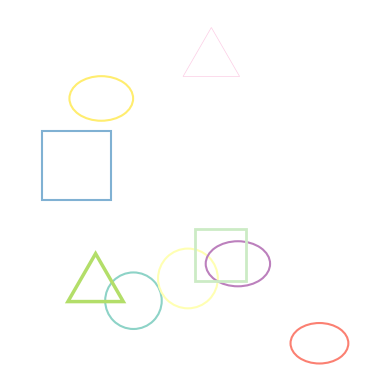[{"shape": "circle", "thickness": 1.5, "radius": 0.37, "center": [0.347, 0.219]}, {"shape": "circle", "thickness": 1.5, "radius": 0.39, "center": [0.488, 0.277]}, {"shape": "oval", "thickness": 1.5, "radius": 0.38, "center": [0.83, 0.108]}, {"shape": "square", "thickness": 1.5, "radius": 0.45, "center": [0.199, 0.57]}, {"shape": "triangle", "thickness": 2.5, "radius": 0.42, "center": [0.248, 0.258]}, {"shape": "triangle", "thickness": 0.5, "radius": 0.42, "center": [0.549, 0.844]}, {"shape": "oval", "thickness": 1.5, "radius": 0.42, "center": [0.618, 0.315]}, {"shape": "square", "thickness": 2, "radius": 0.33, "center": [0.572, 0.338]}, {"shape": "oval", "thickness": 1.5, "radius": 0.41, "center": [0.263, 0.744]}]